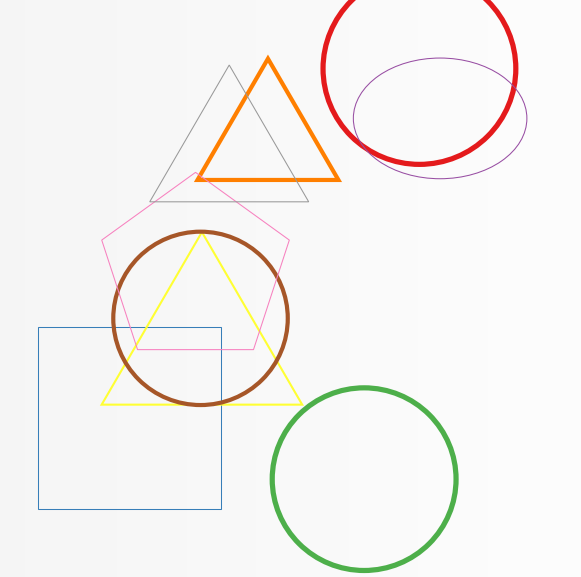[{"shape": "circle", "thickness": 2.5, "radius": 0.83, "center": [0.722, 0.88]}, {"shape": "square", "thickness": 0.5, "radius": 0.79, "center": [0.223, 0.276]}, {"shape": "circle", "thickness": 2.5, "radius": 0.79, "center": [0.626, 0.169]}, {"shape": "oval", "thickness": 0.5, "radius": 0.75, "center": [0.757, 0.794]}, {"shape": "triangle", "thickness": 2, "radius": 0.7, "center": [0.461, 0.757]}, {"shape": "triangle", "thickness": 1, "radius": 1.0, "center": [0.347, 0.398]}, {"shape": "circle", "thickness": 2, "radius": 0.75, "center": [0.345, 0.448]}, {"shape": "pentagon", "thickness": 0.5, "radius": 0.85, "center": [0.336, 0.531]}, {"shape": "triangle", "thickness": 0.5, "radius": 0.79, "center": [0.394, 0.729]}]